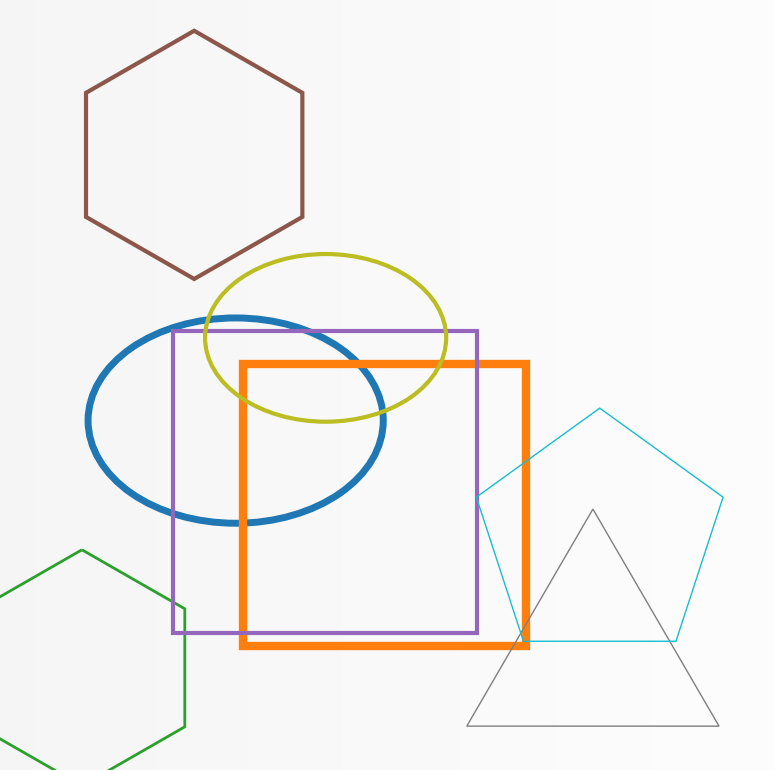[{"shape": "oval", "thickness": 2.5, "radius": 0.95, "center": [0.304, 0.454]}, {"shape": "square", "thickness": 3, "radius": 0.91, "center": [0.496, 0.345]}, {"shape": "hexagon", "thickness": 1, "radius": 0.77, "center": [0.106, 0.133]}, {"shape": "square", "thickness": 1.5, "radius": 0.98, "center": [0.419, 0.374]}, {"shape": "hexagon", "thickness": 1.5, "radius": 0.81, "center": [0.251, 0.799]}, {"shape": "triangle", "thickness": 0.5, "radius": 0.94, "center": [0.765, 0.151]}, {"shape": "oval", "thickness": 1.5, "radius": 0.78, "center": [0.42, 0.561]}, {"shape": "pentagon", "thickness": 0.5, "radius": 0.84, "center": [0.774, 0.303]}]